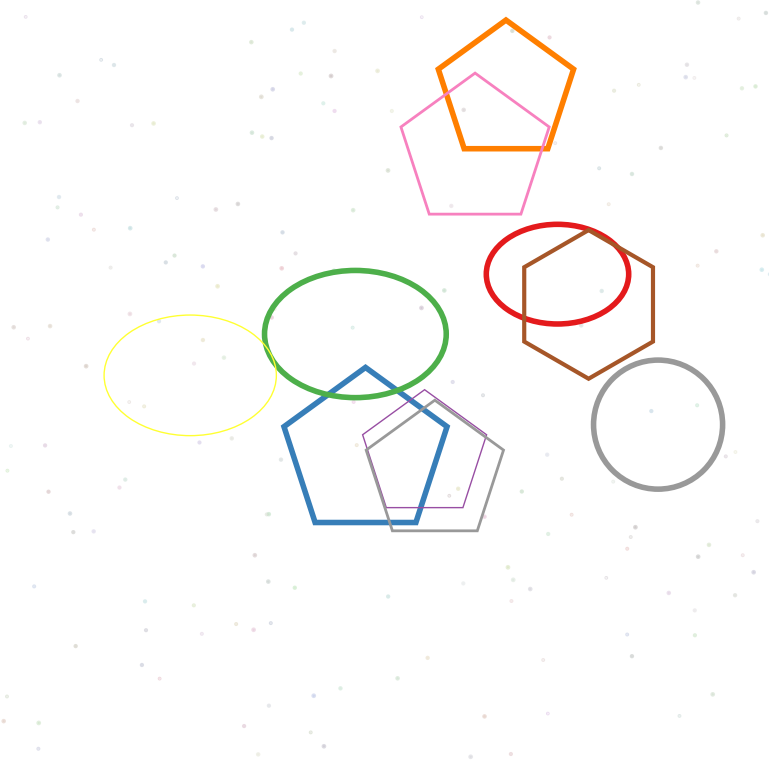[{"shape": "oval", "thickness": 2, "radius": 0.46, "center": [0.724, 0.644]}, {"shape": "pentagon", "thickness": 2, "radius": 0.56, "center": [0.475, 0.411]}, {"shape": "oval", "thickness": 2, "radius": 0.59, "center": [0.462, 0.566]}, {"shape": "pentagon", "thickness": 0.5, "radius": 0.42, "center": [0.551, 0.409]}, {"shape": "pentagon", "thickness": 2, "radius": 0.46, "center": [0.657, 0.882]}, {"shape": "oval", "thickness": 0.5, "radius": 0.56, "center": [0.247, 0.513]}, {"shape": "hexagon", "thickness": 1.5, "radius": 0.48, "center": [0.764, 0.605]}, {"shape": "pentagon", "thickness": 1, "radius": 0.51, "center": [0.617, 0.804]}, {"shape": "pentagon", "thickness": 1, "radius": 0.47, "center": [0.565, 0.386]}, {"shape": "circle", "thickness": 2, "radius": 0.42, "center": [0.855, 0.449]}]